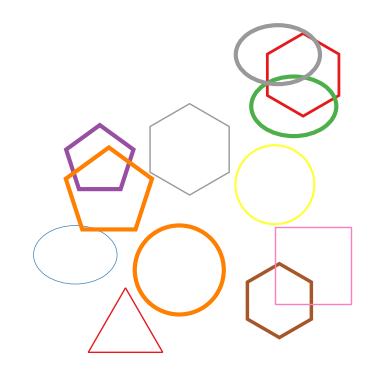[{"shape": "triangle", "thickness": 1, "radius": 0.56, "center": [0.326, 0.141]}, {"shape": "hexagon", "thickness": 2, "radius": 0.54, "center": [0.787, 0.806]}, {"shape": "oval", "thickness": 0.5, "radius": 0.54, "center": [0.196, 0.338]}, {"shape": "oval", "thickness": 3, "radius": 0.55, "center": [0.763, 0.724]}, {"shape": "pentagon", "thickness": 3, "radius": 0.46, "center": [0.259, 0.583]}, {"shape": "pentagon", "thickness": 3, "radius": 0.59, "center": [0.283, 0.499]}, {"shape": "circle", "thickness": 3, "radius": 0.58, "center": [0.466, 0.299]}, {"shape": "circle", "thickness": 1.5, "radius": 0.51, "center": [0.714, 0.52]}, {"shape": "hexagon", "thickness": 2.5, "radius": 0.48, "center": [0.726, 0.219]}, {"shape": "square", "thickness": 1, "radius": 0.49, "center": [0.812, 0.31]}, {"shape": "hexagon", "thickness": 1, "radius": 0.59, "center": [0.493, 0.612]}, {"shape": "oval", "thickness": 3, "radius": 0.55, "center": [0.722, 0.858]}]